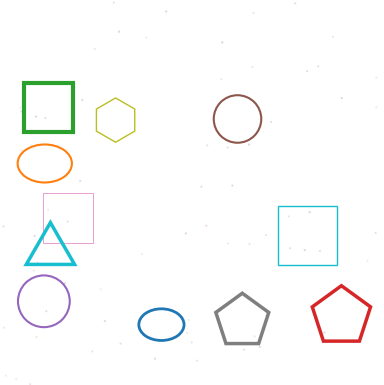[{"shape": "oval", "thickness": 2, "radius": 0.29, "center": [0.419, 0.157]}, {"shape": "oval", "thickness": 1.5, "radius": 0.35, "center": [0.116, 0.575]}, {"shape": "square", "thickness": 3, "radius": 0.32, "center": [0.125, 0.721]}, {"shape": "pentagon", "thickness": 2.5, "radius": 0.4, "center": [0.887, 0.178]}, {"shape": "circle", "thickness": 1.5, "radius": 0.34, "center": [0.114, 0.217]}, {"shape": "circle", "thickness": 1.5, "radius": 0.31, "center": [0.617, 0.691]}, {"shape": "square", "thickness": 0.5, "radius": 0.32, "center": [0.177, 0.434]}, {"shape": "pentagon", "thickness": 2.5, "radius": 0.36, "center": [0.629, 0.166]}, {"shape": "hexagon", "thickness": 1, "radius": 0.29, "center": [0.3, 0.688]}, {"shape": "triangle", "thickness": 2.5, "radius": 0.36, "center": [0.131, 0.349]}, {"shape": "square", "thickness": 1, "radius": 0.39, "center": [0.799, 0.388]}]